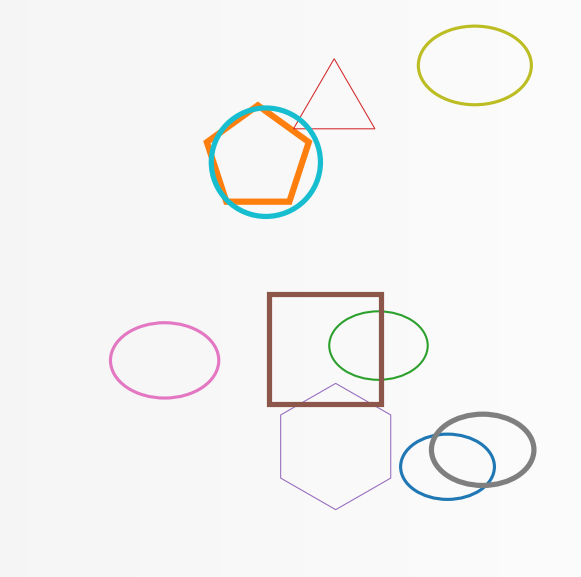[{"shape": "oval", "thickness": 1.5, "radius": 0.4, "center": [0.77, 0.191]}, {"shape": "pentagon", "thickness": 3, "radius": 0.46, "center": [0.444, 0.724]}, {"shape": "oval", "thickness": 1, "radius": 0.42, "center": [0.651, 0.401]}, {"shape": "triangle", "thickness": 0.5, "radius": 0.4, "center": [0.575, 0.817]}, {"shape": "hexagon", "thickness": 0.5, "radius": 0.55, "center": [0.578, 0.226]}, {"shape": "square", "thickness": 2.5, "radius": 0.48, "center": [0.559, 0.394]}, {"shape": "oval", "thickness": 1.5, "radius": 0.47, "center": [0.283, 0.375]}, {"shape": "oval", "thickness": 2.5, "radius": 0.44, "center": [0.83, 0.22]}, {"shape": "oval", "thickness": 1.5, "radius": 0.49, "center": [0.817, 0.886]}, {"shape": "circle", "thickness": 2.5, "radius": 0.47, "center": [0.457, 0.718]}]